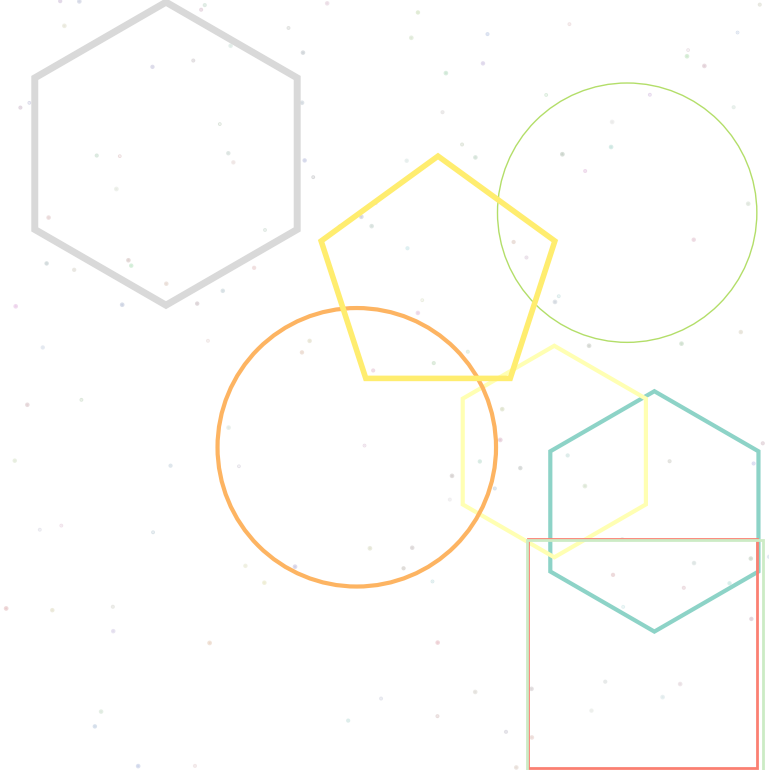[{"shape": "hexagon", "thickness": 1.5, "radius": 0.78, "center": [0.85, 0.336]}, {"shape": "hexagon", "thickness": 1.5, "radius": 0.69, "center": [0.72, 0.414]}, {"shape": "square", "thickness": 1, "radius": 0.74, "center": [0.834, 0.151]}, {"shape": "circle", "thickness": 1.5, "radius": 0.9, "center": [0.463, 0.419]}, {"shape": "circle", "thickness": 0.5, "radius": 0.84, "center": [0.815, 0.724]}, {"shape": "hexagon", "thickness": 2.5, "radius": 0.98, "center": [0.216, 0.8]}, {"shape": "square", "thickness": 1, "radius": 0.77, "center": [0.838, 0.145]}, {"shape": "pentagon", "thickness": 2, "radius": 0.8, "center": [0.569, 0.638]}]